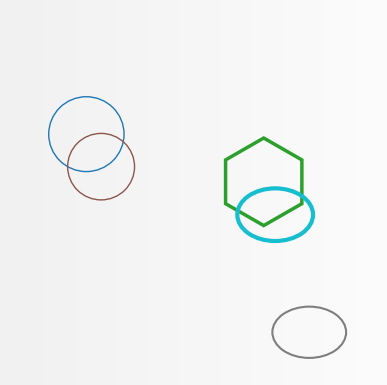[{"shape": "circle", "thickness": 1, "radius": 0.49, "center": [0.223, 0.652]}, {"shape": "hexagon", "thickness": 2.5, "radius": 0.57, "center": [0.681, 0.528]}, {"shape": "circle", "thickness": 1, "radius": 0.43, "center": [0.261, 0.567]}, {"shape": "oval", "thickness": 1.5, "radius": 0.48, "center": [0.798, 0.137]}, {"shape": "oval", "thickness": 3, "radius": 0.49, "center": [0.71, 0.442]}]